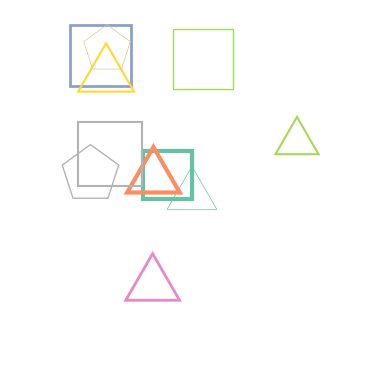[{"shape": "triangle", "thickness": 0.5, "radius": 0.37, "center": [0.499, 0.493]}, {"shape": "square", "thickness": 3, "radius": 0.31, "center": [0.435, 0.545]}, {"shape": "triangle", "thickness": 3, "radius": 0.39, "center": [0.398, 0.539]}, {"shape": "square", "thickness": 2, "radius": 0.4, "center": [0.26, 0.856]}, {"shape": "triangle", "thickness": 2, "radius": 0.4, "center": [0.396, 0.26]}, {"shape": "square", "thickness": 1, "radius": 0.39, "center": [0.527, 0.847]}, {"shape": "triangle", "thickness": 1.5, "radius": 0.32, "center": [0.771, 0.632]}, {"shape": "triangle", "thickness": 1.5, "radius": 0.42, "center": [0.276, 0.804]}, {"shape": "pentagon", "thickness": 0.5, "radius": 0.32, "center": [0.278, 0.872]}, {"shape": "pentagon", "thickness": 1, "radius": 0.39, "center": [0.235, 0.547]}, {"shape": "square", "thickness": 1.5, "radius": 0.41, "center": [0.287, 0.6]}]